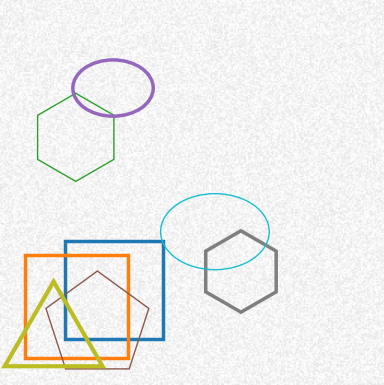[{"shape": "square", "thickness": 2.5, "radius": 0.63, "center": [0.296, 0.246]}, {"shape": "square", "thickness": 2.5, "radius": 0.67, "center": [0.199, 0.204]}, {"shape": "hexagon", "thickness": 1, "radius": 0.57, "center": [0.197, 0.643]}, {"shape": "oval", "thickness": 2.5, "radius": 0.52, "center": [0.294, 0.771]}, {"shape": "pentagon", "thickness": 1, "radius": 0.7, "center": [0.253, 0.155]}, {"shape": "hexagon", "thickness": 2.5, "radius": 0.53, "center": [0.626, 0.295]}, {"shape": "triangle", "thickness": 3, "radius": 0.73, "center": [0.139, 0.122]}, {"shape": "oval", "thickness": 1, "radius": 0.71, "center": [0.558, 0.398]}]